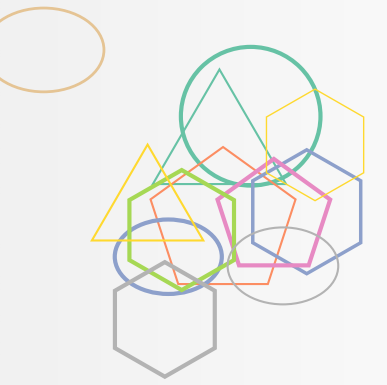[{"shape": "circle", "thickness": 3, "radius": 0.9, "center": [0.647, 0.698]}, {"shape": "triangle", "thickness": 1.5, "radius": 0.99, "center": [0.566, 0.621]}, {"shape": "pentagon", "thickness": 1.5, "radius": 0.98, "center": [0.576, 0.421]}, {"shape": "hexagon", "thickness": 2.5, "radius": 0.8, "center": [0.792, 0.45]}, {"shape": "oval", "thickness": 3, "radius": 0.69, "center": [0.434, 0.333]}, {"shape": "pentagon", "thickness": 3, "radius": 0.76, "center": [0.707, 0.434]}, {"shape": "hexagon", "thickness": 3, "radius": 0.78, "center": [0.469, 0.402]}, {"shape": "hexagon", "thickness": 1, "radius": 0.72, "center": [0.813, 0.624]}, {"shape": "triangle", "thickness": 1.5, "radius": 0.83, "center": [0.381, 0.458]}, {"shape": "oval", "thickness": 2, "radius": 0.78, "center": [0.113, 0.87]}, {"shape": "oval", "thickness": 1.5, "radius": 0.71, "center": [0.73, 0.309]}, {"shape": "hexagon", "thickness": 3, "radius": 0.74, "center": [0.425, 0.17]}]